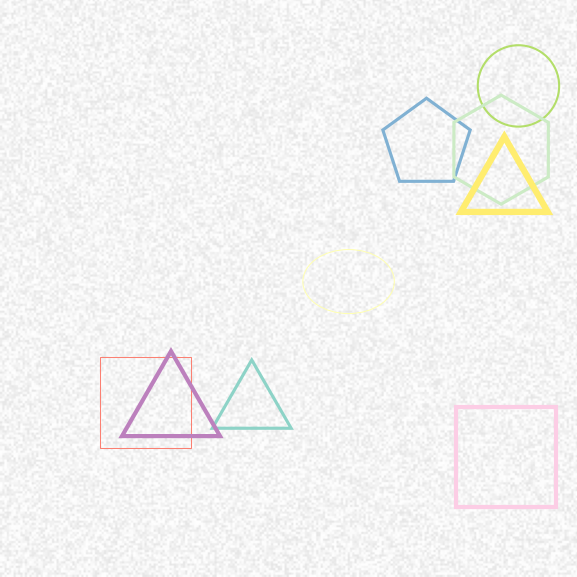[{"shape": "triangle", "thickness": 1.5, "radius": 0.39, "center": [0.436, 0.297]}, {"shape": "oval", "thickness": 0.5, "radius": 0.4, "center": [0.604, 0.512]}, {"shape": "square", "thickness": 0.5, "radius": 0.39, "center": [0.252, 0.302]}, {"shape": "pentagon", "thickness": 1.5, "radius": 0.4, "center": [0.739, 0.75]}, {"shape": "circle", "thickness": 1, "radius": 0.35, "center": [0.898, 0.85]}, {"shape": "square", "thickness": 2, "radius": 0.43, "center": [0.876, 0.208]}, {"shape": "triangle", "thickness": 2, "radius": 0.49, "center": [0.296, 0.293]}, {"shape": "hexagon", "thickness": 1.5, "radius": 0.47, "center": [0.868, 0.74]}, {"shape": "triangle", "thickness": 3, "radius": 0.43, "center": [0.873, 0.676]}]